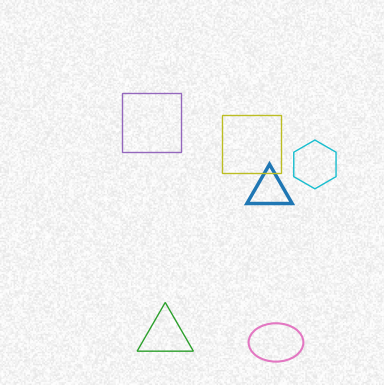[{"shape": "triangle", "thickness": 2.5, "radius": 0.34, "center": [0.7, 0.505]}, {"shape": "triangle", "thickness": 1, "radius": 0.42, "center": [0.429, 0.13]}, {"shape": "square", "thickness": 1, "radius": 0.38, "center": [0.393, 0.682]}, {"shape": "oval", "thickness": 1.5, "radius": 0.36, "center": [0.717, 0.111]}, {"shape": "square", "thickness": 1, "radius": 0.38, "center": [0.654, 0.626]}, {"shape": "hexagon", "thickness": 1, "radius": 0.32, "center": [0.818, 0.573]}]